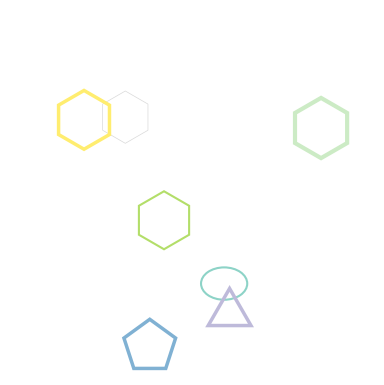[{"shape": "oval", "thickness": 1.5, "radius": 0.3, "center": [0.582, 0.263]}, {"shape": "triangle", "thickness": 2.5, "radius": 0.32, "center": [0.596, 0.187]}, {"shape": "pentagon", "thickness": 2.5, "radius": 0.35, "center": [0.389, 0.1]}, {"shape": "hexagon", "thickness": 1.5, "radius": 0.38, "center": [0.426, 0.428]}, {"shape": "hexagon", "thickness": 0.5, "radius": 0.34, "center": [0.325, 0.696]}, {"shape": "hexagon", "thickness": 3, "radius": 0.39, "center": [0.834, 0.668]}, {"shape": "hexagon", "thickness": 2.5, "radius": 0.38, "center": [0.218, 0.689]}]